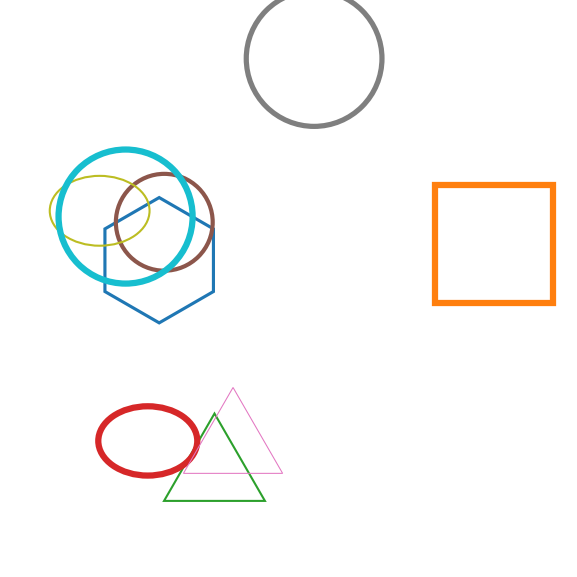[{"shape": "hexagon", "thickness": 1.5, "radius": 0.54, "center": [0.276, 0.549]}, {"shape": "square", "thickness": 3, "radius": 0.51, "center": [0.855, 0.577]}, {"shape": "triangle", "thickness": 1, "radius": 0.5, "center": [0.371, 0.182]}, {"shape": "oval", "thickness": 3, "radius": 0.43, "center": [0.256, 0.236]}, {"shape": "circle", "thickness": 2, "radius": 0.42, "center": [0.284, 0.614]}, {"shape": "triangle", "thickness": 0.5, "radius": 0.5, "center": [0.404, 0.229]}, {"shape": "circle", "thickness": 2.5, "radius": 0.59, "center": [0.544, 0.898]}, {"shape": "oval", "thickness": 1, "radius": 0.43, "center": [0.173, 0.634]}, {"shape": "circle", "thickness": 3, "radius": 0.58, "center": [0.217, 0.624]}]